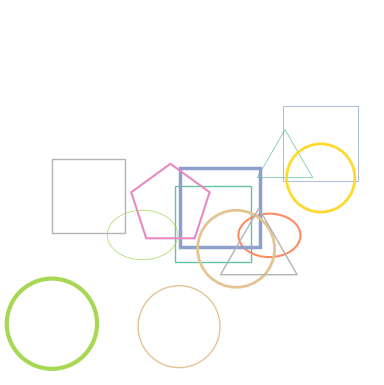[{"shape": "triangle", "thickness": 0.5, "radius": 0.42, "center": [0.74, 0.58]}, {"shape": "square", "thickness": 1, "radius": 0.5, "center": [0.553, 0.418]}, {"shape": "oval", "thickness": 1.5, "radius": 0.4, "center": [0.7, 0.389]}, {"shape": "square", "thickness": 2.5, "radius": 0.52, "center": [0.571, 0.461]}, {"shape": "square", "thickness": 0.5, "radius": 0.49, "center": [0.833, 0.627]}, {"shape": "pentagon", "thickness": 1.5, "radius": 0.53, "center": [0.443, 0.468]}, {"shape": "circle", "thickness": 3, "radius": 0.59, "center": [0.135, 0.159]}, {"shape": "oval", "thickness": 0.5, "radius": 0.46, "center": [0.37, 0.39]}, {"shape": "circle", "thickness": 2, "radius": 0.44, "center": [0.833, 0.538]}, {"shape": "circle", "thickness": 1, "radius": 0.53, "center": [0.465, 0.152]}, {"shape": "circle", "thickness": 2, "radius": 0.5, "center": [0.613, 0.354]}, {"shape": "square", "thickness": 1, "radius": 0.48, "center": [0.23, 0.491]}, {"shape": "triangle", "thickness": 1, "radius": 0.57, "center": [0.672, 0.344]}]